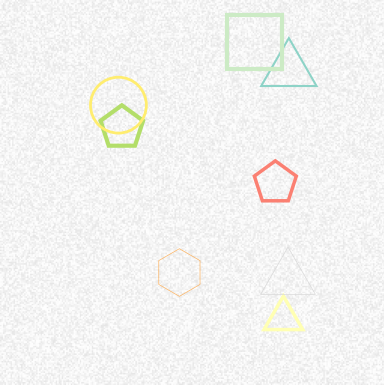[{"shape": "triangle", "thickness": 1.5, "radius": 0.42, "center": [0.75, 0.818]}, {"shape": "triangle", "thickness": 2.5, "radius": 0.29, "center": [0.736, 0.173]}, {"shape": "pentagon", "thickness": 2.5, "radius": 0.29, "center": [0.715, 0.525]}, {"shape": "hexagon", "thickness": 0.5, "radius": 0.31, "center": [0.466, 0.292]}, {"shape": "pentagon", "thickness": 3, "radius": 0.29, "center": [0.316, 0.669]}, {"shape": "triangle", "thickness": 0.5, "radius": 0.41, "center": [0.748, 0.276]}, {"shape": "square", "thickness": 3, "radius": 0.35, "center": [0.661, 0.891]}, {"shape": "circle", "thickness": 2, "radius": 0.36, "center": [0.308, 0.727]}]